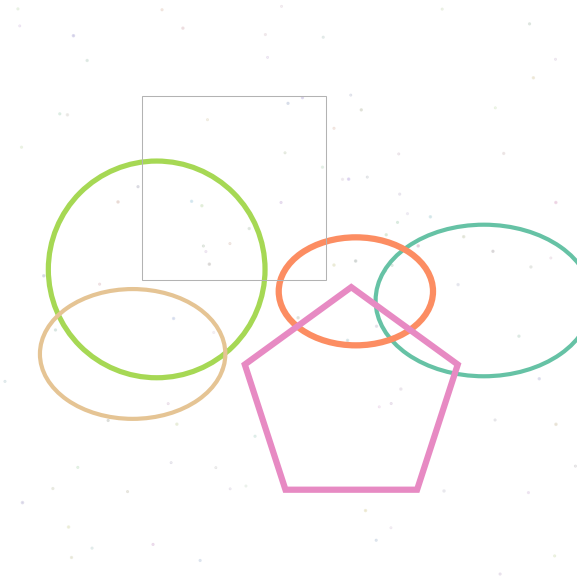[{"shape": "oval", "thickness": 2, "radius": 0.94, "center": [0.838, 0.479]}, {"shape": "oval", "thickness": 3, "radius": 0.67, "center": [0.616, 0.495]}, {"shape": "pentagon", "thickness": 3, "radius": 0.97, "center": [0.608, 0.308]}, {"shape": "circle", "thickness": 2.5, "radius": 0.94, "center": [0.271, 0.533]}, {"shape": "oval", "thickness": 2, "radius": 0.8, "center": [0.23, 0.386]}, {"shape": "square", "thickness": 0.5, "radius": 0.8, "center": [0.405, 0.674]}]